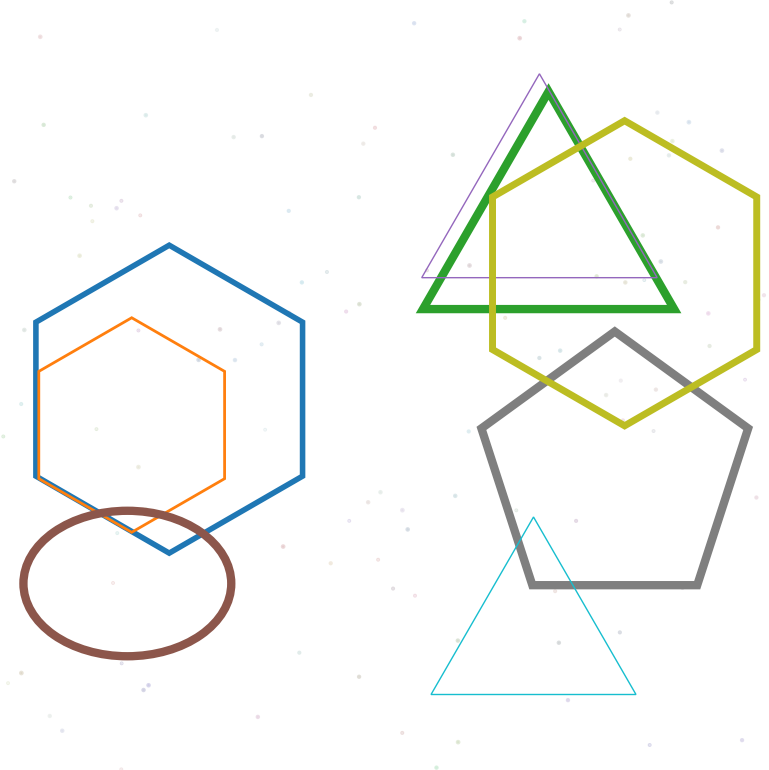[{"shape": "hexagon", "thickness": 2, "radius": 1.0, "center": [0.22, 0.482]}, {"shape": "hexagon", "thickness": 1, "radius": 0.7, "center": [0.171, 0.448]}, {"shape": "triangle", "thickness": 3, "radius": 0.94, "center": [0.712, 0.693]}, {"shape": "triangle", "thickness": 0.5, "radius": 0.88, "center": [0.701, 0.728]}, {"shape": "oval", "thickness": 3, "radius": 0.67, "center": [0.165, 0.242]}, {"shape": "pentagon", "thickness": 3, "radius": 0.91, "center": [0.798, 0.387]}, {"shape": "hexagon", "thickness": 2.5, "radius": 0.99, "center": [0.811, 0.645]}, {"shape": "triangle", "thickness": 0.5, "radius": 0.77, "center": [0.693, 0.175]}]